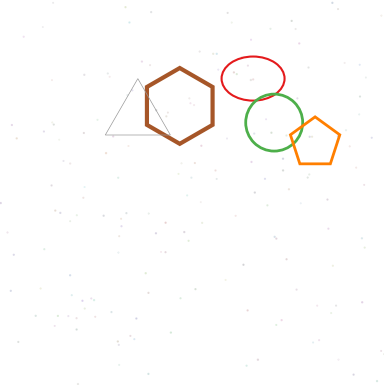[{"shape": "oval", "thickness": 1.5, "radius": 0.41, "center": [0.657, 0.796]}, {"shape": "circle", "thickness": 2, "radius": 0.37, "center": [0.712, 0.682]}, {"shape": "pentagon", "thickness": 2, "radius": 0.34, "center": [0.818, 0.629]}, {"shape": "hexagon", "thickness": 3, "radius": 0.49, "center": [0.467, 0.725]}, {"shape": "triangle", "thickness": 0.5, "radius": 0.49, "center": [0.358, 0.698]}]